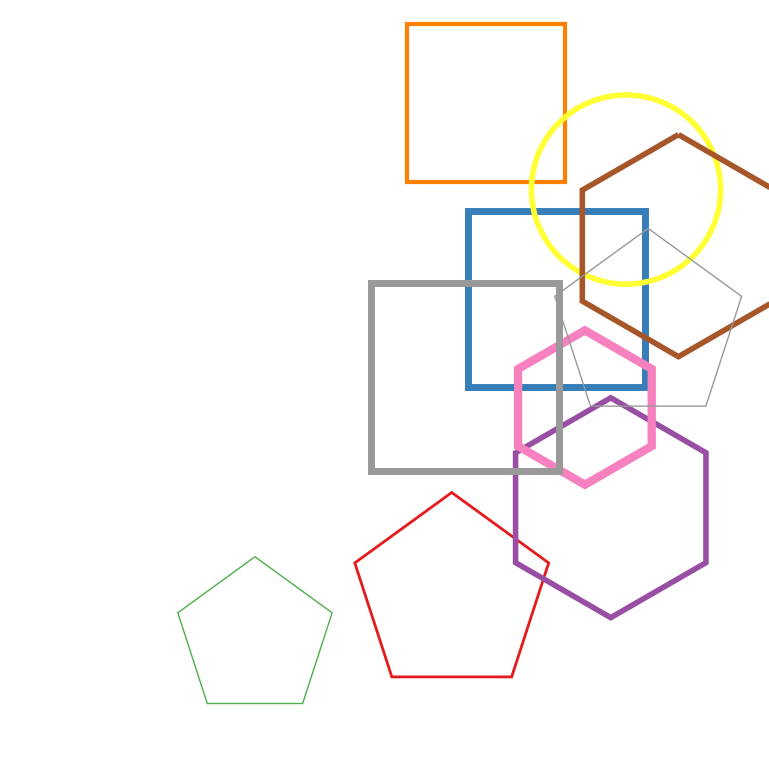[{"shape": "pentagon", "thickness": 1, "radius": 0.66, "center": [0.587, 0.228]}, {"shape": "square", "thickness": 2.5, "radius": 0.57, "center": [0.722, 0.612]}, {"shape": "pentagon", "thickness": 0.5, "radius": 0.53, "center": [0.331, 0.172]}, {"shape": "hexagon", "thickness": 2, "radius": 0.71, "center": [0.793, 0.341]}, {"shape": "square", "thickness": 1.5, "radius": 0.51, "center": [0.631, 0.866]}, {"shape": "circle", "thickness": 2, "radius": 0.61, "center": [0.813, 0.754]}, {"shape": "hexagon", "thickness": 2, "radius": 0.72, "center": [0.881, 0.681]}, {"shape": "hexagon", "thickness": 3, "radius": 0.5, "center": [0.76, 0.471]}, {"shape": "pentagon", "thickness": 0.5, "radius": 0.64, "center": [0.842, 0.576]}, {"shape": "square", "thickness": 2.5, "radius": 0.61, "center": [0.604, 0.51]}]